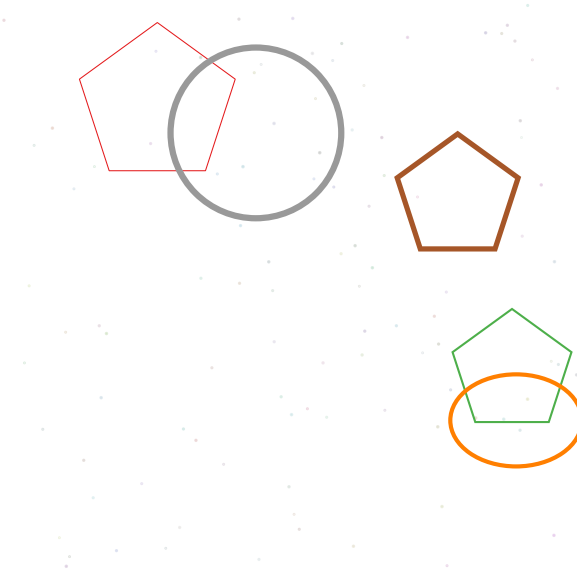[{"shape": "pentagon", "thickness": 0.5, "radius": 0.71, "center": [0.272, 0.818]}, {"shape": "pentagon", "thickness": 1, "radius": 0.54, "center": [0.887, 0.356]}, {"shape": "oval", "thickness": 2, "radius": 0.57, "center": [0.894, 0.271]}, {"shape": "pentagon", "thickness": 2.5, "radius": 0.55, "center": [0.793, 0.657]}, {"shape": "circle", "thickness": 3, "radius": 0.74, "center": [0.443, 0.769]}]